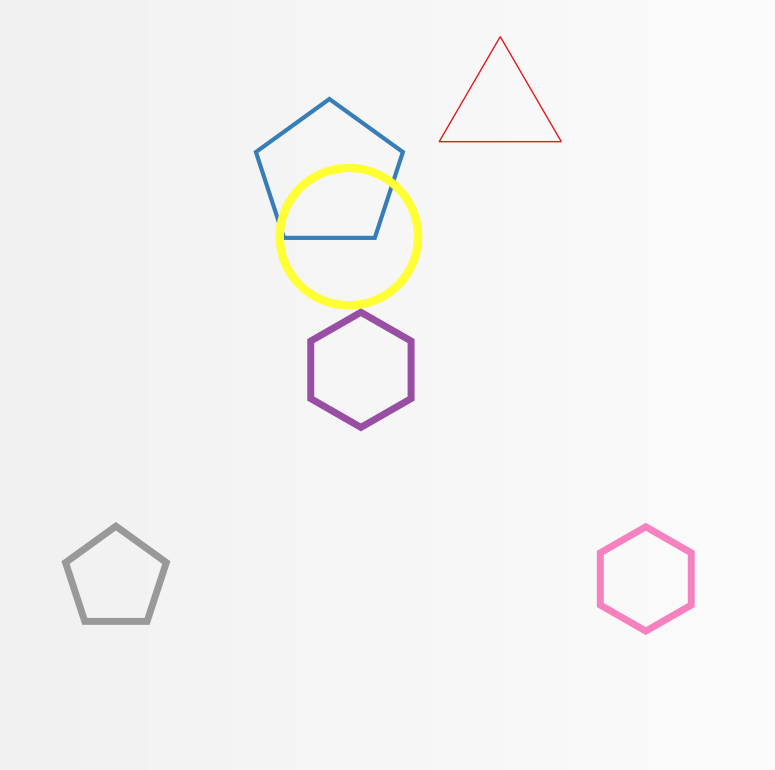[{"shape": "triangle", "thickness": 0.5, "radius": 0.45, "center": [0.645, 0.861]}, {"shape": "pentagon", "thickness": 1.5, "radius": 0.5, "center": [0.425, 0.772]}, {"shape": "hexagon", "thickness": 2.5, "radius": 0.37, "center": [0.466, 0.52]}, {"shape": "circle", "thickness": 3, "radius": 0.45, "center": [0.45, 0.693]}, {"shape": "hexagon", "thickness": 2.5, "radius": 0.34, "center": [0.833, 0.248]}, {"shape": "pentagon", "thickness": 2.5, "radius": 0.34, "center": [0.15, 0.248]}]